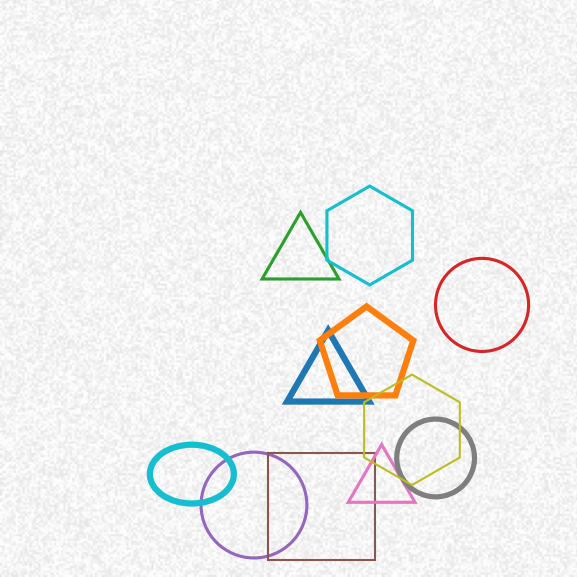[{"shape": "triangle", "thickness": 3, "radius": 0.41, "center": [0.568, 0.345]}, {"shape": "pentagon", "thickness": 3, "radius": 0.43, "center": [0.635, 0.383]}, {"shape": "triangle", "thickness": 1.5, "radius": 0.38, "center": [0.52, 0.554]}, {"shape": "circle", "thickness": 1.5, "radius": 0.4, "center": [0.835, 0.471]}, {"shape": "circle", "thickness": 1.5, "radius": 0.46, "center": [0.44, 0.125]}, {"shape": "square", "thickness": 1, "radius": 0.46, "center": [0.557, 0.122]}, {"shape": "triangle", "thickness": 1.5, "radius": 0.33, "center": [0.661, 0.163]}, {"shape": "circle", "thickness": 2.5, "radius": 0.34, "center": [0.754, 0.206]}, {"shape": "hexagon", "thickness": 1, "radius": 0.48, "center": [0.713, 0.255]}, {"shape": "oval", "thickness": 3, "radius": 0.36, "center": [0.332, 0.178]}, {"shape": "hexagon", "thickness": 1.5, "radius": 0.43, "center": [0.64, 0.591]}]